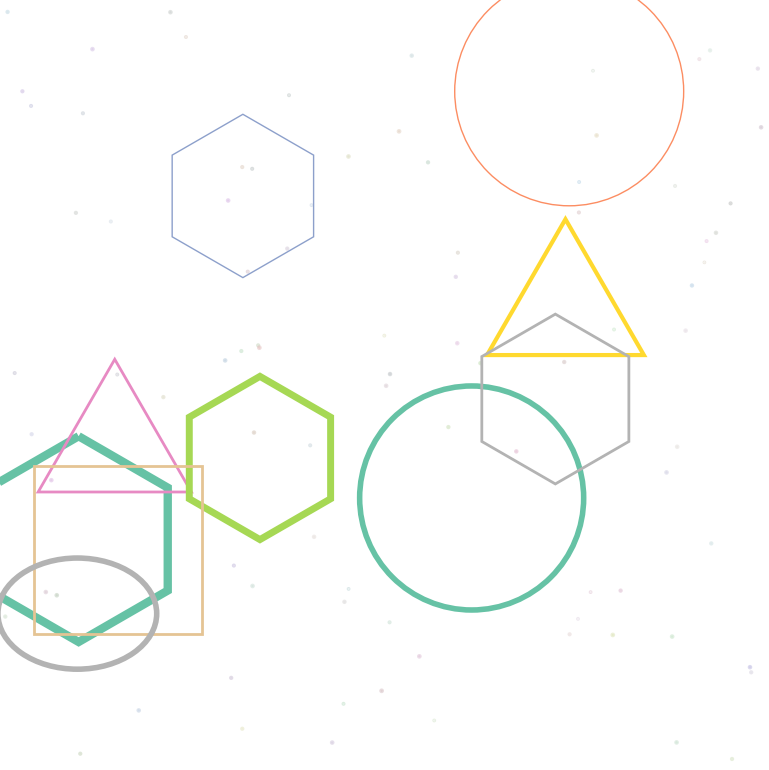[{"shape": "hexagon", "thickness": 3, "radius": 0.67, "center": [0.102, 0.3]}, {"shape": "circle", "thickness": 2, "radius": 0.73, "center": [0.613, 0.353]}, {"shape": "circle", "thickness": 0.5, "radius": 0.74, "center": [0.739, 0.881]}, {"shape": "hexagon", "thickness": 0.5, "radius": 0.53, "center": [0.315, 0.746]}, {"shape": "triangle", "thickness": 1, "radius": 0.57, "center": [0.149, 0.418]}, {"shape": "hexagon", "thickness": 2.5, "radius": 0.53, "center": [0.338, 0.405]}, {"shape": "triangle", "thickness": 1.5, "radius": 0.59, "center": [0.734, 0.598]}, {"shape": "square", "thickness": 1, "radius": 0.55, "center": [0.153, 0.285]}, {"shape": "hexagon", "thickness": 1, "radius": 0.55, "center": [0.721, 0.482]}, {"shape": "oval", "thickness": 2, "radius": 0.52, "center": [0.1, 0.203]}]